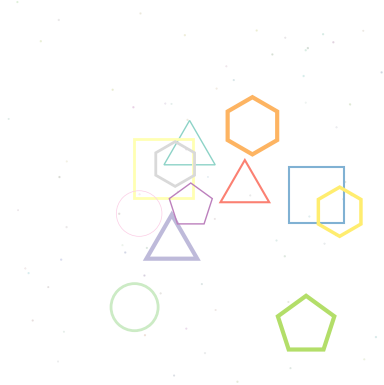[{"shape": "triangle", "thickness": 1, "radius": 0.38, "center": [0.492, 0.61]}, {"shape": "square", "thickness": 2, "radius": 0.38, "center": [0.424, 0.561]}, {"shape": "triangle", "thickness": 3, "radius": 0.38, "center": [0.446, 0.366]}, {"shape": "triangle", "thickness": 1.5, "radius": 0.37, "center": [0.636, 0.511]}, {"shape": "square", "thickness": 1.5, "radius": 0.36, "center": [0.822, 0.493]}, {"shape": "hexagon", "thickness": 3, "radius": 0.37, "center": [0.656, 0.673]}, {"shape": "pentagon", "thickness": 3, "radius": 0.39, "center": [0.795, 0.155]}, {"shape": "circle", "thickness": 0.5, "radius": 0.3, "center": [0.361, 0.445]}, {"shape": "hexagon", "thickness": 2, "radius": 0.29, "center": [0.455, 0.574]}, {"shape": "pentagon", "thickness": 1, "radius": 0.29, "center": [0.496, 0.466]}, {"shape": "circle", "thickness": 2, "radius": 0.31, "center": [0.35, 0.202]}, {"shape": "hexagon", "thickness": 2.5, "radius": 0.32, "center": [0.882, 0.45]}]